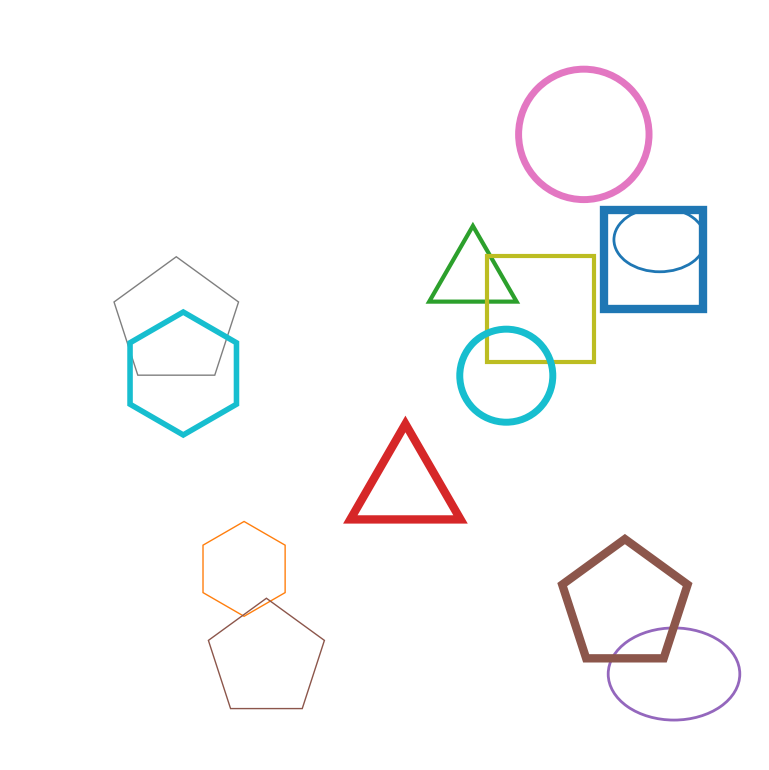[{"shape": "oval", "thickness": 1, "radius": 0.3, "center": [0.857, 0.689]}, {"shape": "square", "thickness": 3, "radius": 0.32, "center": [0.849, 0.663]}, {"shape": "hexagon", "thickness": 0.5, "radius": 0.31, "center": [0.317, 0.261]}, {"shape": "triangle", "thickness": 1.5, "radius": 0.33, "center": [0.614, 0.641]}, {"shape": "triangle", "thickness": 3, "radius": 0.41, "center": [0.527, 0.367]}, {"shape": "oval", "thickness": 1, "radius": 0.43, "center": [0.875, 0.125]}, {"shape": "pentagon", "thickness": 0.5, "radius": 0.4, "center": [0.346, 0.144]}, {"shape": "pentagon", "thickness": 3, "radius": 0.43, "center": [0.812, 0.214]}, {"shape": "circle", "thickness": 2.5, "radius": 0.42, "center": [0.758, 0.825]}, {"shape": "pentagon", "thickness": 0.5, "radius": 0.43, "center": [0.229, 0.582]}, {"shape": "square", "thickness": 1.5, "radius": 0.35, "center": [0.702, 0.599]}, {"shape": "circle", "thickness": 2.5, "radius": 0.3, "center": [0.658, 0.512]}, {"shape": "hexagon", "thickness": 2, "radius": 0.4, "center": [0.238, 0.515]}]